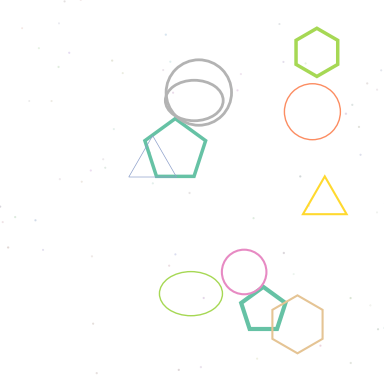[{"shape": "pentagon", "thickness": 2.5, "radius": 0.41, "center": [0.455, 0.609]}, {"shape": "pentagon", "thickness": 3, "radius": 0.3, "center": [0.684, 0.194]}, {"shape": "circle", "thickness": 1, "radius": 0.36, "center": [0.811, 0.71]}, {"shape": "triangle", "thickness": 0.5, "radius": 0.36, "center": [0.396, 0.576]}, {"shape": "circle", "thickness": 1.5, "radius": 0.29, "center": [0.634, 0.294]}, {"shape": "oval", "thickness": 1, "radius": 0.41, "center": [0.496, 0.237]}, {"shape": "hexagon", "thickness": 2.5, "radius": 0.31, "center": [0.823, 0.864]}, {"shape": "triangle", "thickness": 1.5, "radius": 0.33, "center": [0.844, 0.476]}, {"shape": "hexagon", "thickness": 1.5, "radius": 0.38, "center": [0.773, 0.158]}, {"shape": "circle", "thickness": 2, "radius": 0.42, "center": [0.516, 0.76]}, {"shape": "oval", "thickness": 2, "radius": 0.38, "center": [0.505, 0.739]}]